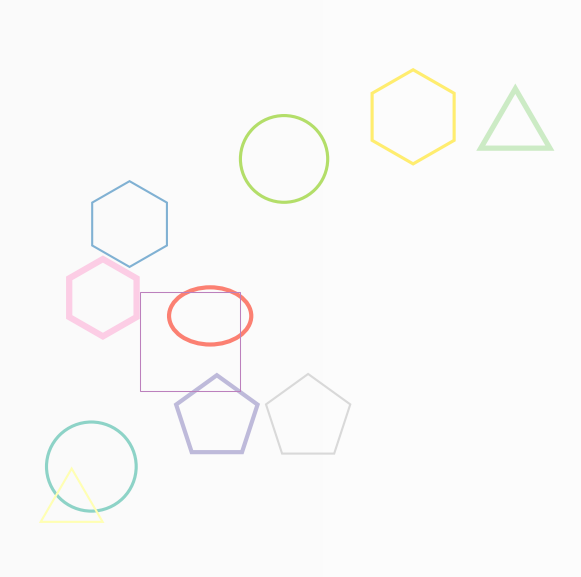[{"shape": "circle", "thickness": 1.5, "radius": 0.39, "center": [0.157, 0.191]}, {"shape": "triangle", "thickness": 1, "radius": 0.31, "center": [0.123, 0.126]}, {"shape": "pentagon", "thickness": 2, "radius": 0.37, "center": [0.373, 0.276]}, {"shape": "oval", "thickness": 2, "radius": 0.35, "center": [0.362, 0.452]}, {"shape": "hexagon", "thickness": 1, "radius": 0.37, "center": [0.223, 0.611]}, {"shape": "circle", "thickness": 1.5, "radius": 0.38, "center": [0.489, 0.724]}, {"shape": "hexagon", "thickness": 3, "radius": 0.33, "center": [0.177, 0.484]}, {"shape": "pentagon", "thickness": 1, "radius": 0.38, "center": [0.53, 0.275]}, {"shape": "square", "thickness": 0.5, "radius": 0.43, "center": [0.327, 0.408]}, {"shape": "triangle", "thickness": 2.5, "radius": 0.34, "center": [0.887, 0.777]}, {"shape": "hexagon", "thickness": 1.5, "radius": 0.41, "center": [0.711, 0.797]}]